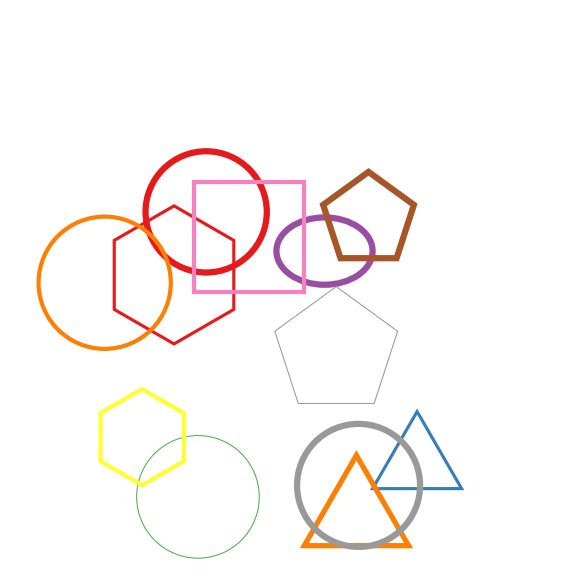[{"shape": "circle", "thickness": 3, "radius": 0.52, "center": [0.357, 0.632]}, {"shape": "hexagon", "thickness": 1.5, "radius": 0.6, "center": [0.301, 0.523]}, {"shape": "triangle", "thickness": 1.5, "radius": 0.44, "center": [0.722, 0.198]}, {"shape": "circle", "thickness": 0.5, "radius": 0.53, "center": [0.343, 0.139]}, {"shape": "oval", "thickness": 3, "radius": 0.42, "center": [0.562, 0.564]}, {"shape": "circle", "thickness": 2, "radius": 0.57, "center": [0.181, 0.51]}, {"shape": "triangle", "thickness": 2.5, "radius": 0.52, "center": [0.617, 0.106]}, {"shape": "hexagon", "thickness": 2, "radius": 0.42, "center": [0.246, 0.242]}, {"shape": "pentagon", "thickness": 3, "radius": 0.41, "center": [0.638, 0.619]}, {"shape": "square", "thickness": 2, "radius": 0.48, "center": [0.432, 0.589]}, {"shape": "pentagon", "thickness": 0.5, "radius": 0.56, "center": [0.582, 0.391]}, {"shape": "circle", "thickness": 3, "radius": 0.53, "center": [0.621, 0.159]}]